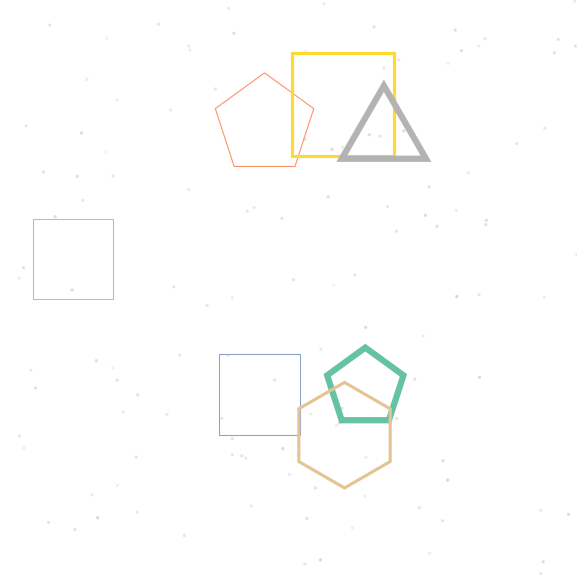[{"shape": "pentagon", "thickness": 3, "radius": 0.35, "center": [0.633, 0.328]}, {"shape": "pentagon", "thickness": 0.5, "radius": 0.45, "center": [0.458, 0.783]}, {"shape": "square", "thickness": 0.5, "radius": 0.35, "center": [0.449, 0.316]}, {"shape": "square", "thickness": 0.5, "radius": 0.34, "center": [0.126, 0.551]}, {"shape": "square", "thickness": 1.5, "radius": 0.44, "center": [0.594, 0.818]}, {"shape": "hexagon", "thickness": 1.5, "radius": 0.46, "center": [0.597, 0.246]}, {"shape": "triangle", "thickness": 3, "radius": 0.42, "center": [0.665, 0.766]}]